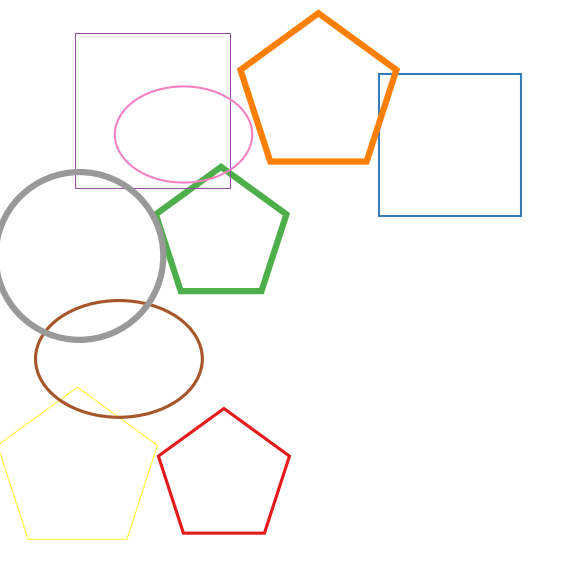[{"shape": "pentagon", "thickness": 1.5, "radius": 0.6, "center": [0.388, 0.172]}, {"shape": "square", "thickness": 1, "radius": 0.61, "center": [0.779, 0.748]}, {"shape": "pentagon", "thickness": 3, "radius": 0.59, "center": [0.383, 0.591]}, {"shape": "square", "thickness": 0.5, "radius": 0.67, "center": [0.264, 0.808]}, {"shape": "pentagon", "thickness": 3, "radius": 0.71, "center": [0.551, 0.834]}, {"shape": "pentagon", "thickness": 0.5, "radius": 0.73, "center": [0.134, 0.183]}, {"shape": "oval", "thickness": 1.5, "radius": 0.72, "center": [0.206, 0.378]}, {"shape": "oval", "thickness": 1, "radius": 0.59, "center": [0.318, 0.766]}, {"shape": "circle", "thickness": 3, "radius": 0.73, "center": [0.138, 0.556]}]